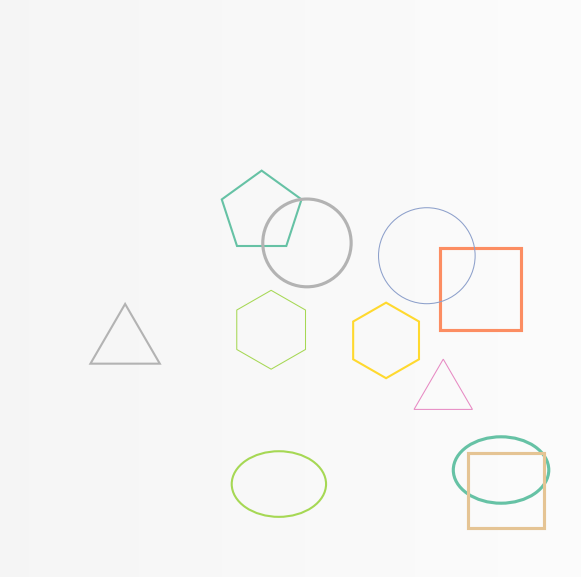[{"shape": "pentagon", "thickness": 1, "radius": 0.36, "center": [0.45, 0.632]}, {"shape": "oval", "thickness": 1.5, "radius": 0.41, "center": [0.862, 0.185]}, {"shape": "square", "thickness": 1.5, "radius": 0.35, "center": [0.827, 0.499]}, {"shape": "circle", "thickness": 0.5, "radius": 0.42, "center": [0.734, 0.556]}, {"shape": "triangle", "thickness": 0.5, "radius": 0.29, "center": [0.763, 0.319]}, {"shape": "oval", "thickness": 1, "radius": 0.41, "center": [0.48, 0.161]}, {"shape": "hexagon", "thickness": 0.5, "radius": 0.34, "center": [0.466, 0.428]}, {"shape": "hexagon", "thickness": 1, "radius": 0.33, "center": [0.664, 0.41]}, {"shape": "square", "thickness": 1.5, "radius": 0.33, "center": [0.87, 0.15]}, {"shape": "circle", "thickness": 1.5, "radius": 0.38, "center": [0.528, 0.579]}, {"shape": "triangle", "thickness": 1, "radius": 0.34, "center": [0.215, 0.404]}]